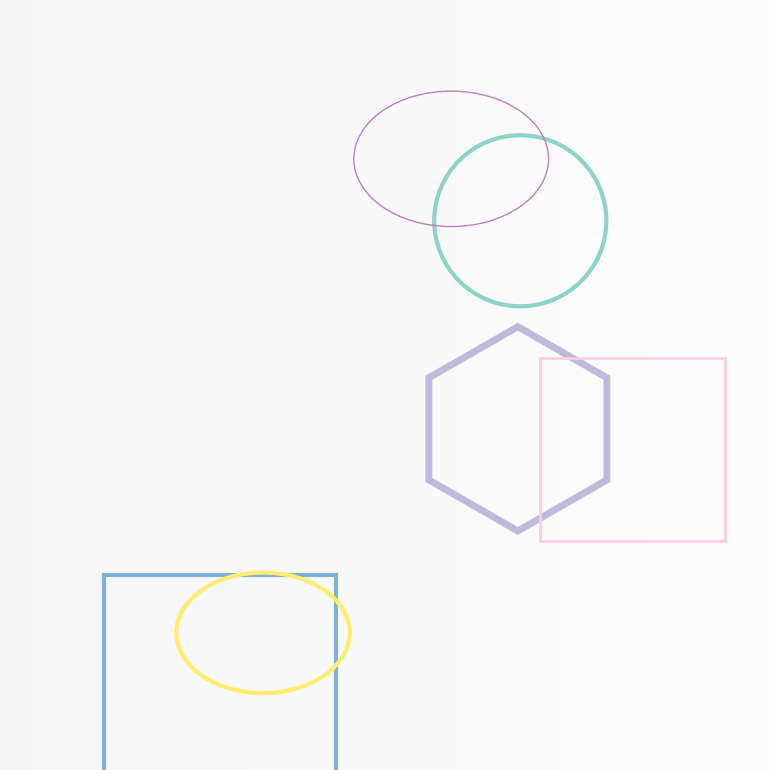[{"shape": "circle", "thickness": 1.5, "radius": 0.56, "center": [0.671, 0.713]}, {"shape": "hexagon", "thickness": 2.5, "radius": 0.66, "center": [0.668, 0.443]}, {"shape": "square", "thickness": 1.5, "radius": 0.75, "center": [0.284, 0.104]}, {"shape": "square", "thickness": 1, "radius": 0.59, "center": [0.816, 0.416]}, {"shape": "oval", "thickness": 0.5, "radius": 0.63, "center": [0.582, 0.794]}, {"shape": "oval", "thickness": 1.5, "radius": 0.56, "center": [0.339, 0.178]}]